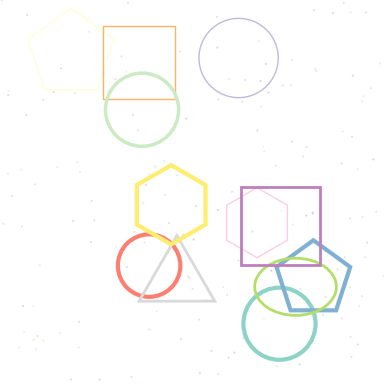[{"shape": "circle", "thickness": 3, "radius": 0.47, "center": [0.726, 0.159]}, {"shape": "pentagon", "thickness": 0.5, "radius": 0.59, "center": [0.184, 0.862]}, {"shape": "circle", "thickness": 1, "radius": 0.51, "center": [0.62, 0.849]}, {"shape": "circle", "thickness": 3, "radius": 0.41, "center": [0.387, 0.31]}, {"shape": "pentagon", "thickness": 3, "radius": 0.5, "center": [0.814, 0.275]}, {"shape": "square", "thickness": 1, "radius": 0.47, "center": [0.36, 0.838]}, {"shape": "oval", "thickness": 2, "radius": 0.53, "center": [0.768, 0.255]}, {"shape": "hexagon", "thickness": 1, "radius": 0.45, "center": [0.668, 0.422]}, {"shape": "triangle", "thickness": 2, "radius": 0.57, "center": [0.46, 0.274]}, {"shape": "square", "thickness": 2, "radius": 0.51, "center": [0.729, 0.413]}, {"shape": "circle", "thickness": 2.5, "radius": 0.48, "center": [0.369, 0.715]}, {"shape": "hexagon", "thickness": 3, "radius": 0.51, "center": [0.445, 0.468]}]